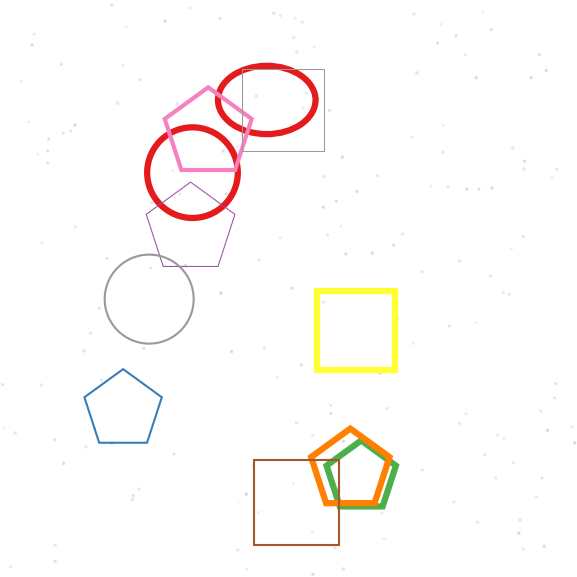[{"shape": "oval", "thickness": 3, "radius": 0.42, "center": [0.462, 0.826]}, {"shape": "circle", "thickness": 3, "radius": 0.39, "center": [0.333, 0.7]}, {"shape": "pentagon", "thickness": 1, "radius": 0.35, "center": [0.213, 0.289]}, {"shape": "pentagon", "thickness": 3, "radius": 0.32, "center": [0.625, 0.173]}, {"shape": "pentagon", "thickness": 0.5, "radius": 0.4, "center": [0.33, 0.603]}, {"shape": "pentagon", "thickness": 3, "radius": 0.36, "center": [0.607, 0.186]}, {"shape": "square", "thickness": 3, "radius": 0.34, "center": [0.617, 0.427]}, {"shape": "square", "thickness": 1, "radius": 0.37, "center": [0.513, 0.128]}, {"shape": "pentagon", "thickness": 2, "radius": 0.4, "center": [0.361, 0.769]}, {"shape": "square", "thickness": 0.5, "radius": 0.36, "center": [0.49, 0.808]}, {"shape": "circle", "thickness": 1, "radius": 0.39, "center": [0.258, 0.481]}]